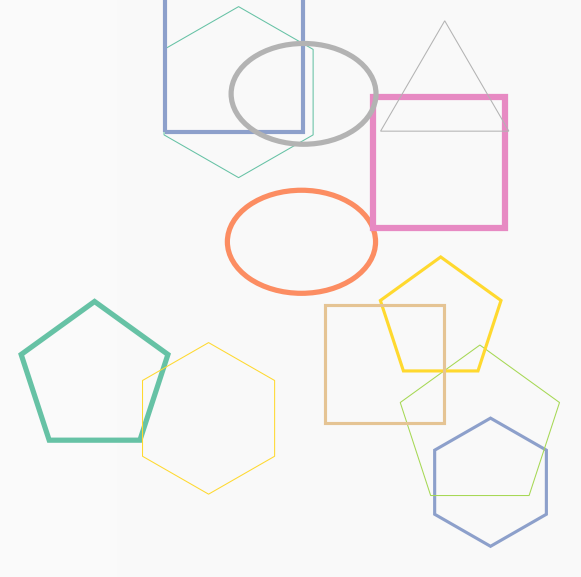[{"shape": "hexagon", "thickness": 0.5, "radius": 0.74, "center": [0.41, 0.84]}, {"shape": "pentagon", "thickness": 2.5, "radius": 0.66, "center": [0.163, 0.344]}, {"shape": "oval", "thickness": 2.5, "radius": 0.64, "center": [0.519, 0.58]}, {"shape": "square", "thickness": 2, "radius": 0.59, "center": [0.402, 0.889]}, {"shape": "hexagon", "thickness": 1.5, "radius": 0.55, "center": [0.844, 0.164]}, {"shape": "square", "thickness": 3, "radius": 0.57, "center": [0.756, 0.718]}, {"shape": "pentagon", "thickness": 0.5, "radius": 0.72, "center": [0.826, 0.258]}, {"shape": "hexagon", "thickness": 0.5, "radius": 0.66, "center": [0.359, 0.275]}, {"shape": "pentagon", "thickness": 1.5, "radius": 0.55, "center": [0.758, 0.445]}, {"shape": "square", "thickness": 1.5, "radius": 0.51, "center": [0.662, 0.369]}, {"shape": "triangle", "thickness": 0.5, "radius": 0.64, "center": [0.765, 0.836]}, {"shape": "oval", "thickness": 2.5, "radius": 0.62, "center": [0.522, 0.837]}]